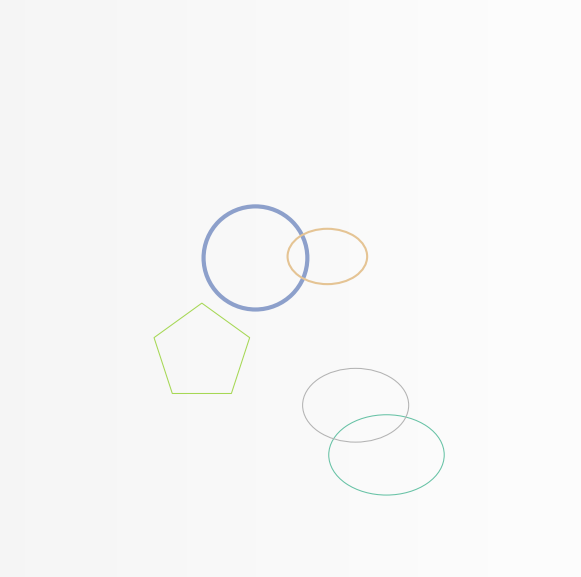[{"shape": "oval", "thickness": 0.5, "radius": 0.5, "center": [0.665, 0.211]}, {"shape": "circle", "thickness": 2, "radius": 0.45, "center": [0.44, 0.552]}, {"shape": "pentagon", "thickness": 0.5, "radius": 0.43, "center": [0.347, 0.388]}, {"shape": "oval", "thickness": 1, "radius": 0.34, "center": [0.563, 0.555]}, {"shape": "oval", "thickness": 0.5, "radius": 0.46, "center": [0.612, 0.297]}]